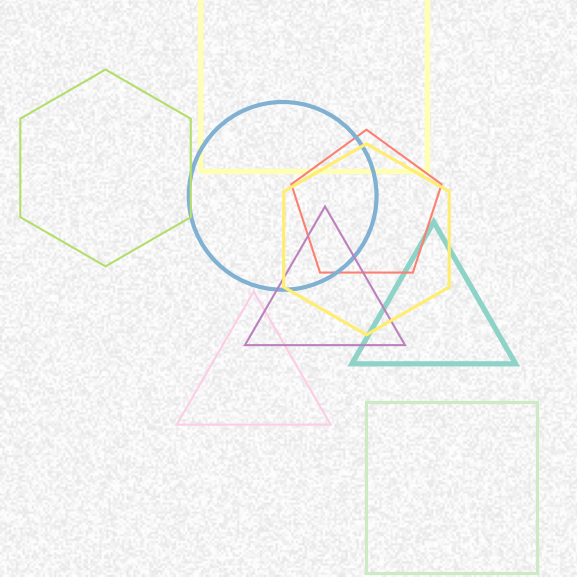[{"shape": "triangle", "thickness": 2.5, "radius": 0.82, "center": [0.751, 0.451]}, {"shape": "square", "thickness": 2.5, "radius": 0.98, "center": [0.542, 0.899]}, {"shape": "pentagon", "thickness": 1, "radius": 0.68, "center": [0.635, 0.638]}, {"shape": "circle", "thickness": 2, "radius": 0.81, "center": [0.489, 0.66]}, {"shape": "hexagon", "thickness": 1, "radius": 0.85, "center": [0.183, 0.708]}, {"shape": "triangle", "thickness": 1, "radius": 0.77, "center": [0.439, 0.341]}, {"shape": "triangle", "thickness": 1, "radius": 0.8, "center": [0.563, 0.482]}, {"shape": "square", "thickness": 1.5, "radius": 0.74, "center": [0.783, 0.154]}, {"shape": "hexagon", "thickness": 1.5, "radius": 0.83, "center": [0.635, 0.585]}]